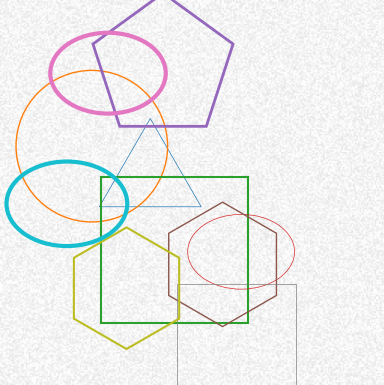[{"shape": "triangle", "thickness": 0.5, "radius": 0.76, "center": [0.39, 0.539]}, {"shape": "circle", "thickness": 1, "radius": 0.98, "center": [0.238, 0.62]}, {"shape": "square", "thickness": 1.5, "radius": 0.95, "center": [0.453, 0.351]}, {"shape": "oval", "thickness": 0.5, "radius": 0.69, "center": [0.626, 0.346]}, {"shape": "pentagon", "thickness": 2, "radius": 0.96, "center": [0.423, 0.827]}, {"shape": "hexagon", "thickness": 1, "radius": 0.81, "center": [0.578, 0.313]}, {"shape": "oval", "thickness": 3, "radius": 0.75, "center": [0.281, 0.81]}, {"shape": "square", "thickness": 0.5, "radius": 0.78, "center": [0.614, 0.106]}, {"shape": "hexagon", "thickness": 1.5, "radius": 0.79, "center": [0.329, 0.251]}, {"shape": "oval", "thickness": 3, "radius": 0.78, "center": [0.174, 0.471]}]